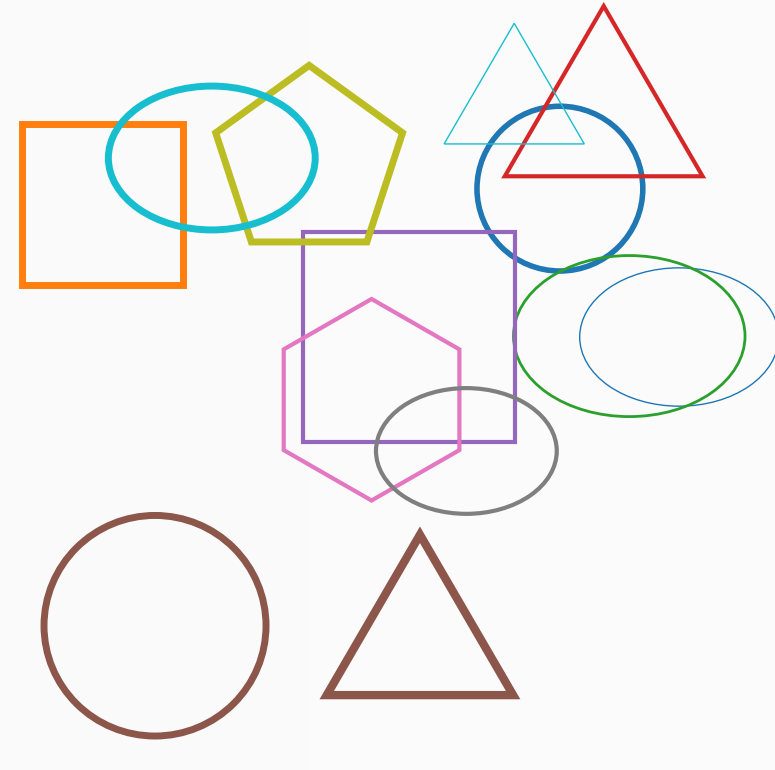[{"shape": "oval", "thickness": 0.5, "radius": 0.64, "center": [0.876, 0.562]}, {"shape": "circle", "thickness": 2, "radius": 0.53, "center": [0.722, 0.755]}, {"shape": "square", "thickness": 2.5, "radius": 0.52, "center": [0.132, 0.735]}, {"shape": "oval", "thickness": 1, "radius": 0.75, "center": [0.812, 0.564]}, {"shape": "triangle", "thickness": 1.5, "radius": 0.74, "center": [0.779, 0.845]}, {"shape": "square", "thickness": 1.5, "radius": 0.68, "center": [0.527, 0.562]}, {"shape": "circle", "thickness": 2.5, "radius": 0.72, "center": [0.2, 0.187]}, {"shape": "triangle", "thickness": 3, "radius": 0.69, "center": [0.542, 0.167]}, {"shape": "hexagon", "thickness": 1.5, "radius": 0.65, "center": [0.479, 0.481]}, {"shape": "oval", "thickness": 1.5, "radius": 0.58, "center": [0.602, 0.414]}, {"shape": "pentagon", "thickness": 2.5, "radius": 0.63, "center": [0.399, 0.788]}, {"shape": "triangle", "thickness": 0.5, "radius": 0.52, "center": [0.663, 0.865]}, {"shape": "oval", "thickness": 2.5, "radius": 0.67, "center": [0.273, 0.795]}]